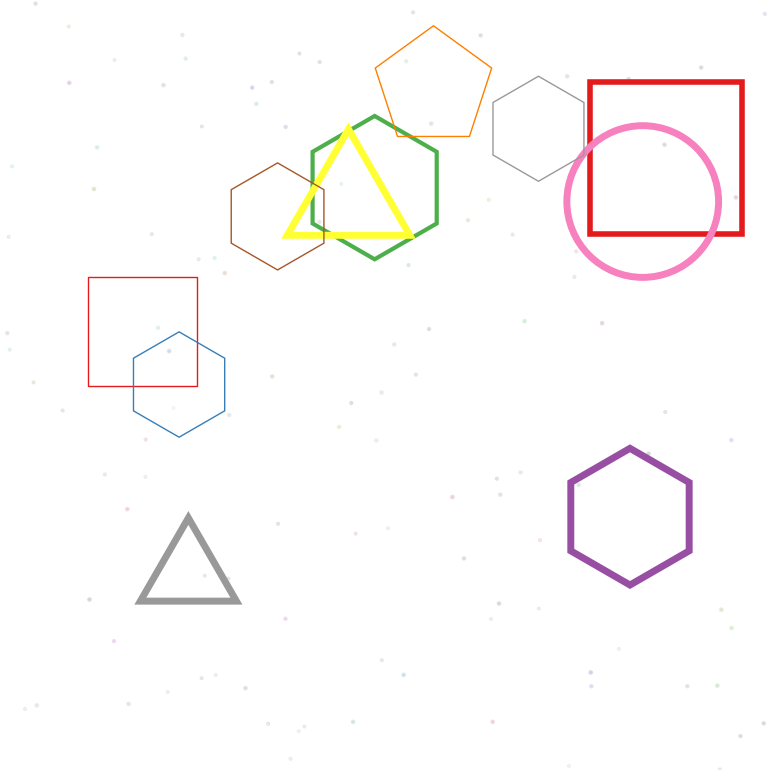[{"shape": "square", "thickness": 2, "radius": 0.49, "center": [0.865, 0.795]}, {"shape": "square", "thickness": 0.5, "radius": 0.35, "center": [0.185, 0.57]}, {"shape": "hexagon", "thickness": 0.5, "radius": 0.34, "center": [0.233, 0.501]}, {"shape": "hexagon", "thickness": 1.5, "radius": 0.47, "center": [0.487, 0.756]}, {"shape": "hexagon", "thickness": 2.5, "radius": 0.44, "center": [0.818, 0.329]}, {"shape": "pentagon", "thickness": 0.5, "radius": 0.4, "center": [0.563, 0.887]}, {"shape": "triangle", "thickness": 2.5, "radius": 0.46, "center": [0.453, 0.74]}, {"shape": "hexagon", "thickness": 0.5, "radius": 0.35, "center": [0.36, 0.719]}, {"shape": "circle", "thickness": 2.5, "radius": 0.49, "center": [0.835, 0.738]}, {"shape": "triangle", "thickness": 2.5, "radius": 0.36, "center": [0.245, 0.255]}, {"shape": "hexagon", "thickness": 0.5, "radius": 0.34, "center": [0.699, 0.833]}]